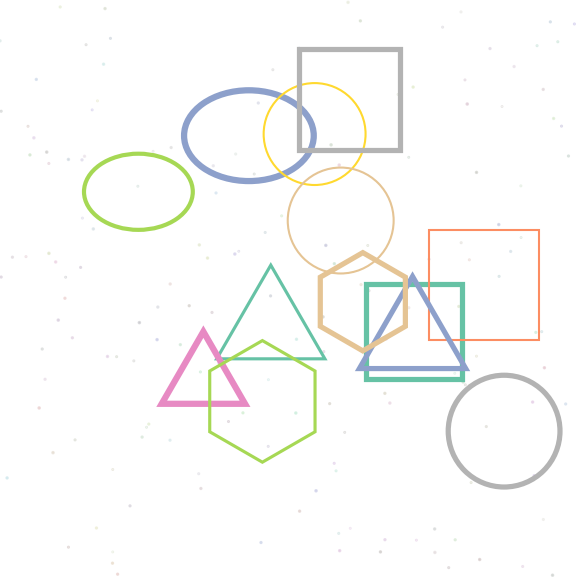[{"shape": "triangle", "thickness": 1.5, "radius": 0.54, "center": [0.469, 0.432]}, {"shape": "square", "thickness": 2.5, "radius": 0.41, "center": [0.717, 0.425]}, {"shape": "square", "thickness": 1, "radius": 0.48, "center": [0.839, 0.505]}, {"shape": "triangle", "thickness": 2.5, "radius": 0.53, "center": [0.714, 0.414]}, {"shape": "oval", "thickness": 3, "radius": 0.56, "center": [0.431, 0.764]}, {"shape": "triangle", "thickness": 3, "radius": 0.42, "center": [0.352, 0.342]}, {"shape": "hexagon", "thickness": 1.5, "radius": 0.53, "center": [0.454, 0.304]}, {"shape": "oval", "thickness": 2, "radius": 0.47, "center": [0.24, 0.667]}, {"shape": "circle", "thickness": 1, "radius": 0.44, "center": [0.545, 0.767]}, {"shape": "circle", "thickness": 1, "radius": 0.46, "center": [0.59, 0.617]}, {"shape": "hexagon", "thickness": 2.5, "radius": 0.43, "center": [0.628, 0.477]}, {"shape": "circle", "thickness": 2.5, "radius": 0.48, "center": [0.873, 0.253]}, {"shape": "square", "thickness": 2.5, "radius": 0.44, "center": [0.606, 0.827]}]